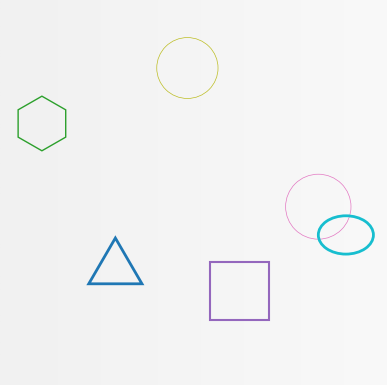[{"shape": "triangle", "thickness": 2, "radius": 0.4, "center": [0.298, 0.302]}, {"shape": "hexagon", "thickness": 1, "radius": 0.35, "center": [0.108, 0.679]}, {"shape": "square", "thickness": 1.5, "radius": 0.38, "center": [0.619, 0.244]}, {"shape": "circle", "thickness": 0.5, "radius": 0.42, "center": [0.821, 0.463]}, {"shape": "circle", "thickness": 0.5, "radius": 0.4, "center": [0.484, 0.823]}, {"shape": "oval", "thickness": 2, "radius": 0.36, "center": [0.893, 0.39]}]